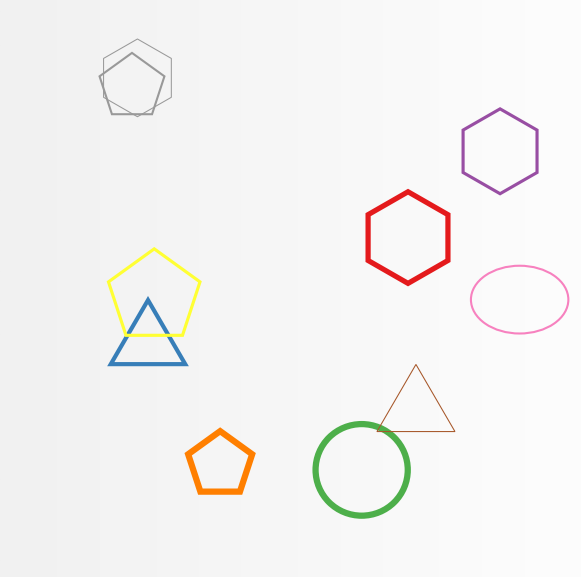[{"shape": "hexagon", "thickness": 2.5, "radius": 0.4, "center": [0.702, 0.588]}, {"shape": "triangle", "thickness": 2, "radius": 0.37, "center": [0.255, 0.406]}, {"shape": "circle", "thickness": 3, "radius": 0.4, "center": [0.622, 0.185]}, {"shape": "hexagon", "thickness": 1.5, "radius": 0.37, "center": [0.86, 0.737]}, {"shape": "pentagon", "thickness": 3, "radius": 0.29, "center": [0.379, 0.195]}, {"shape": "pentagon", "thickness": 1.5, "radius": 0.41, "center": [0.265, 0.485]}, {"shape": "triangle", "thickness": 0.5, "radius": 0.39, "center": [0.716, 0.291]}, {"shape": "oval", "thickness": 1, "radius": 0.42, "center": [0.894, 0.48]}, {"shape": "pentagon", "thickness": 1, "radius": 0.29, "center": [0.227, 0.849]}, {"shape": "hexagon", "thickness": 0.5, "radius": 0.34, "center": [0.236, 0.864]}]